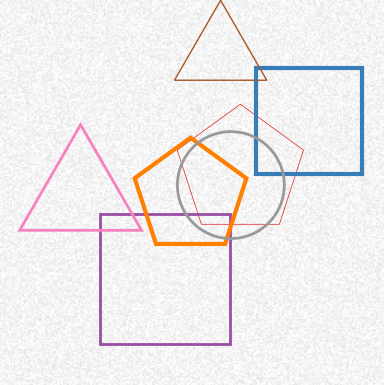[{"shape": "pentagon", "thickness": 0.5, "radius": 0.86, "center": [0.624, 0.557]}, {"shape": "square", "thickness": 3, "radius": 0.69, "center": [0.802, 0.685]}, {"shape": "square", "thickness": 2, "radius": 0.84, "center": [0.428, 0.276]}, {"shape": "pentagon", "thickness": 3, "radius": 0.76, "center": [0.495, 0.49]}, {"shape": "triangle", "thickness": 1, "radius": 0.69, "center": [0.573, 0.861]}, {"shape": "triangle", "thickness": 2, "radius": 0.91, "center": [0.209, 0.493]}, {"shape": "circle", "thickness": 2, "radius": 0.69, "center": [0.6, 0.519]}]